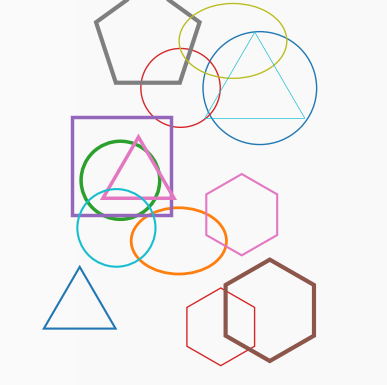[{"shape": "triangle", "thickness": 1.5, "radius": 0.53, "center": [0.206, 0.2]}, {"shape": "circle", "thickness": 1, "radius": 0.73, "center": [0.671, 0.771]}, {"shape": "oval", "thickness": 2, "radius": 0.61, "center": [0.461, 0.374]}, {"shape": "circle", "thickness": 2.5, "radius": 0.51, "center": [0.311, 0.532]}, {"shape": "hexagon", "thickness": 1, "radius": 0.5, "center": [0.57, 0.151]}, {"shape": "circle", "thickness": 1, "radius": 0.51, "center": [0.466, 0.772]}, {"shape": "square", "thickness": 2.5, "radius": 0.63, "center": [0.314, 0.568]}, {"shape": "hexagon", "thickness": 3, "radius": 0.66, "center": [0.696, 0.194]}, {"shape": "hexagon", "thickness": 1.5, "radius": 0.53, "center": [0.624, 0.442]}, {"shape": "triangle", "thickness": 2.5, "radius": 0.53, "center": [0.357, 0.538]}, {"shape": "pentagon", "thickness": 3, "radius": 0.7, "center": [0.381, 0.899]}, {"shape": "oval", "thickness": 1, "radius": 0.69, "center": [0.601, 0.894]}, {"shape": "circle", "thickness": 1.5, "radius": 0.5, "center": [0.3, 0.408]}, {"shape": "triangle", "thickness": 0.5, "radius": 0.75, "center": [0.657, 0.767]}]